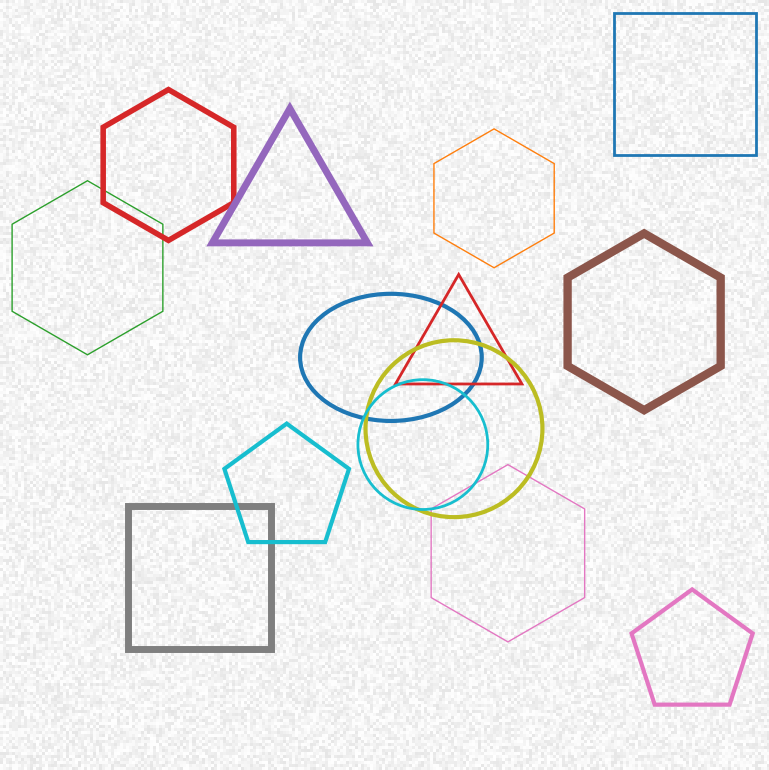[{"shape": "square", "thickness": 1, "radius": 0.46, "center": [0.889, 0.89]}, {"shape": "oval", "thickness": 1.5, "radius": 0.59, "center": [0.508, 0.536]}, {"shape": "hexagon", "thickness": 0.5, "radius": 0.45, "center": [0.642, 0.742]}, {"shape": "hexagon", "thickness": 0.5, "radius": 0.57, "center": [0.114, 0.652]}, {"shape": "hexagon", "thickness": 2, "radius": 0.49, "center": [0.219, 0.786]}, {"shape": "triangle", "thickness": 1, "radius": 0.47, "center": [0.596, 0.549]}, {"shape": "triangle", "thickness": 2.5, "radius": 0.58, "center": [0.376, 0.743]}, {"shape": "hexagon", "thickness": 3, "radius": 0.57, "center": [0.837, 0.582]}, {"shape": "pentagon", "thickness": 1.5, "radius": 0.41, "center": [0.899, 0.152]}, {"shape": "hexagon", "thickness": 0.5, "radius": 0.58, "center": [0.66, 0.281]}, {"shape": "square", "thickness": 2.5, "radius": 0.47, "center": [0.259, 0.25]}, {"shape": "circle", "thickness": 1.5, "radius": 0.57, "center": [0.59, 0.443]}, {"shape": "circle", "thickness": 1, "radius": 0.42, "center": [0.549, 0.423]}, {"shape": "pentagon", "thickness": 1.5, "radius": 0.43, "center": [0.372, 0.365]}]